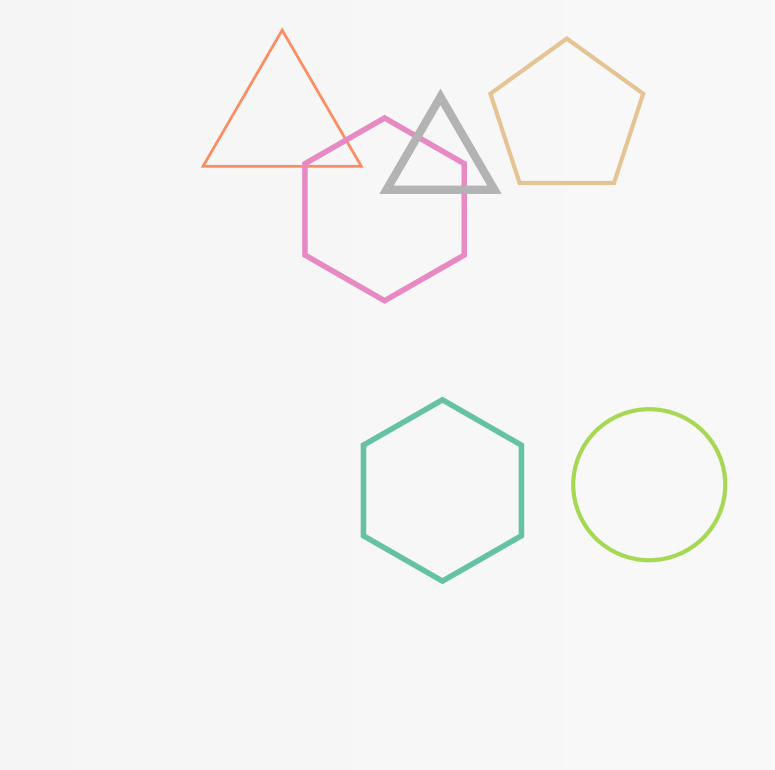[{"shape": "hexagon", "thickness": 2, "radius": 0.59, "center": [0.571, 0.363]}, {"shape": "triangle", "thickness": 1, "radius": 0.59, "center": [0.364, 0.843]}, {"shape": "hexagon", "thickness": 2, "radius": 0.59, "center": [0.496, 0.728]}, {"shape": "circle", "thickness": 1.5, "radius": 0.49, "center": [0.838, 0.37]}, {"shape": "pentagon", "thickness": 1.5, "radius": 0.52, "center": [0.731, 0.846]}, {"shape": "triangle", "thickness": 3, "radius": 0.4, "center": [0.568, 0.794]}]